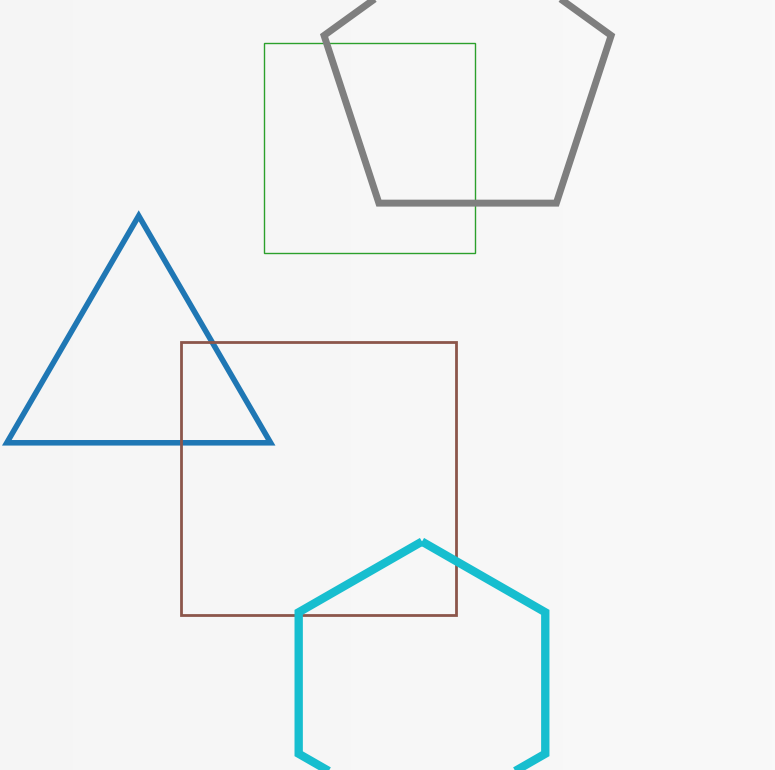[{"shape": "triangle", "thickness": 2, "radius": 0.98, "center": [0.179, 0.523]}, {"shape": "square", "thickness": 0.5, "radius": 0.68, "center": [0.477, 0.808]}, {"shape": "square", "thickness": 1, "radius": 0.89, "center": [0.411, 0.379]}, {"shape": "pentagon", "thickness": 2.5, "radius": 0.97, "center": [0.603, 0.894]}, {"shape": "hexagon", "thickness": 3, "radius": 0.92, "center": [0.544, 0.113]}]